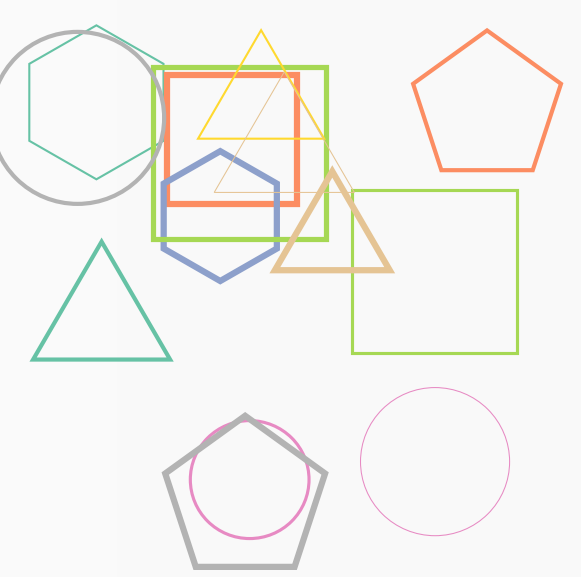[{"shape": "hexagon", "thickness": 1, "radius": 0.67, "center": [0.166, 0.822]}, {"shape": "triangle", "thickness": 2, "radius": 0.68, "center": [0.175, 0.445]}, {"shape": "pentagon", "thickness": 2, "radius": 0.67, "center": [0.838, 0.813]}, {"shape": "square", "thickness": 3, "radius": 0.56, "center": [0.399, 0.758]}, {"shape": "hexagon", "thickness": 3, "radius": 0.56, "center": [0.379, 0.625]}, {"shape": "circle", "thickness": 1.5, "radius": 0.51, "center": [0.43, 0.169]}, {"shape": "circle", "thickness": 0.5, "radius": 0.64, "center": [0.748, 0.2]}, {"shape": "square", "thickness": 1.5, "radius": 0.71, "center": [0.748, 0.529]}, {"shape": "square", "thickness": 2.5, "radius": 0.75, "center": [0.411, 0.735]}, {"shape": "triangle", "thickness": 1, "radius": 0.63, "center": [0.449, 0.822]}, {"shape": "triangle", "thickness": 0.5, "radius": 0.7, "center": [0.489, 0.736]}, {"shape": "triangle", "thickness": 3, "radius": 0.57, "center": [0.572, 0.588]}, {"shape": "pentagon", "thickness": 3, "radius": 0.72, "center": [0.422, 0.135]}, {"shape": "circle", "thickness": 2, "radius": 0.74, "center": [0.133, 0.795]}]